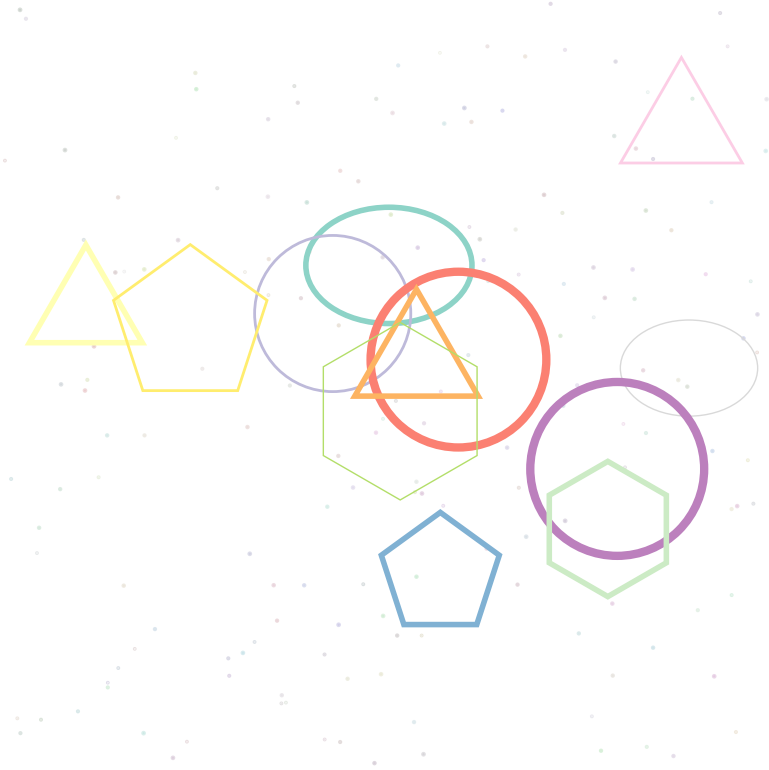[{"shape": "oval", "thickness": 2, "radius": 0.54, "center": [0.505, 0.655]}, {"shape": "triangle", "thickness": 2, "radius": 0.42, "center": [0.112, 0.597]}, {"shape": "circle", "thickness": 1, "radius": 0.51, "center": [0.432, 0.593]}, {"shape": "circle", "thickness": 3, "radius": 0.57, "center": [0.595, 0.533]}, {"shape": "pentagon", "thickness": 2, "radius": 0.4, "center": [0.572, 0.254]}, {"shape": "triangle", "thickness": 2, "radius": 0.46, "center": [0.541, 0.532]}, {"shape": "hexagon", "thickness": 0.5, "radius": 0.58, "center": [0.52, 0.466]}, {"shape": "triangle", "thickness": 1, "radius": 0.46, "center": [0.885, 0.834]}, {"shape": "oval", "thickness": 0.5, "radius": 0.45, "center": [0.895, 0.522]}, {"shape": "circle", "thickness": 3, "radius": 0.56, "center": [0.802, 0.391]}, {"shape": "hexagon", "thickness": 2, "radius": 0.44, "center": [0.789, 0.313]}, {"shape": "pentagon", "thickness": 1, "radius": 0.52, "center": [0.247, 0.578]}]